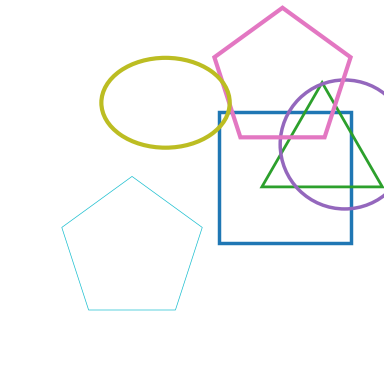[{"shape": "square", "thickness": 2.5, "radius": 0.85, "center": [0.74, 0.54]}, {"shape": "triangle", "thickness": 2, "radius": 0.9, "center": [0.837, 0.605]}, {"shape": "circle", "thickness": 2.5, "radius": 0.84, "center": [0.895, 0.625]}, {"shape": "pentagon", "thickness": 3, "radius": 0.93, "center": [0.734, 0.794]}, {"shape": "oval", "thickness": 3, "radius": 0.83, "center": [0.43, 0.733]}, {"shape": "pentagon", "thickness": 0.5, "radius": 0.96, "center": [0.343, 0.35]}]